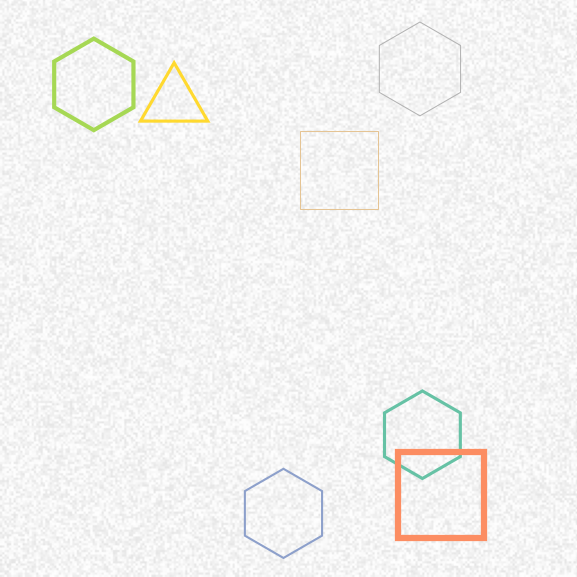[{"shape": "hexagon", "thickness": 1.5, "radius": 0.38, "center": [0.731, 0.246]}, {"shape": "square", "thickness": 3, "radius": 0.37, "center": [0.764, 0.142]}, {"shape": "hexagon", "thickness": 1, "radius": 0.39, "center": [0.491, 0.11]}, {"shape": "hexagon", "thickness": 2, "radius": 0.4, "center": [0.162, 0.853]}, {"shape": "triangle", "thickness": 1.5, "radius": 0.34, "center": [0.302, 0.823]}, {"shape": "square", "thickness": 0.5, "radius": 0.34, "center": [0.587, 0.704]}, {"shape": "hexagon", "thickness": 0.5, "radius": 0.41, "center": [0.727, 0.88]}]